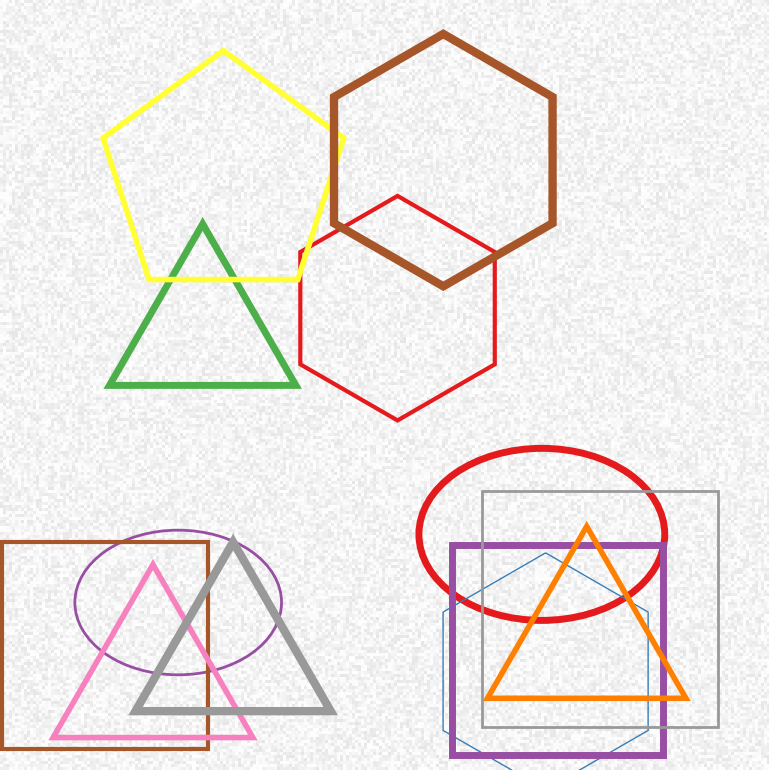[{"shape": "oval", "thickness": 2.5, "radius": 0.8, "center": [0.704, 0.306]}, {"shape": "hexagon", "thickness": 1.5, "radius": 0.73, "center": [0.516, 0.6]}, {"shape": "hexagon", "thickness": 0.5, "radius": 0.77, "center": [0.709, 0.128]}, {"shape": "triangle", "thickness": 2.5, "radius": 0.7, "center": [0.263, 0.569]}, {"shape": "oval", "thickness": 1, "radius": 0.67, "center": [0.231, 0.218]}, {"shape": "square", "thickness": 2.5, "radius": 0.68, "center": [0.724, 0.156]}, {"shape": "triangle", "thickness": 2, "radius": 0.74, "center": [0.762, 0.168]}, {"shape": "pentagon", "thickness": 2, "radius": 0.82, "center": [0.29, 0.77]}, {"shape": "hexagon", "thickness": 3, "radius": 0.82, "center": [0.576, 0.792]}, {"shape": "square", "thickness": 1.5, "radius": 0.67, "center": [0.136, 0.161]}, {"shape": "triangle", "thickness": 2, "radius": 0.75, "center": [0.199, 0.117]}, {"shape": "triangle", "thickness": 3, "radius": 0.73, "center": [0.303, 0.15]}, {"shape": "square", "thickness": 1, "radius": 0.77, "center": [0.779, 0.209]}]